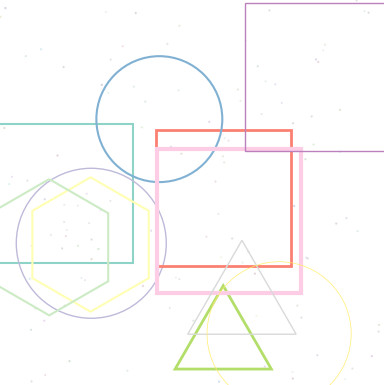[{"shape": "square", "thickness": 1.5, "radius": 0.9, "center": [0.164, 0.498]}, {"shape": "hexagon", "thickness": 1.5, "radius": 0.87, "center": [0.235, 0.365]}, {"shape": "circle", "thickness": 1, "radius": 0.97, "center": [0.237, 0.368]}, {"shape": "square", "thickness": 2, "radius": 0.88, "center": [0.581, 0.485]}, {"shape": "circle", "thickness": 1.5, "radius": 0.82, "center": [0.414, 0.691]}, {"shape": "triangle", "thickness": 2, "radius": 0.72, "center": [0.58, 0.114]}, {"shape": "square", "thickness": 3, "radius": 0.94, "center": [0.594, 0.426]}, {"shape": "triangle", "thickness": 1, "radius": 0.81, "center": [0.628, 0.213]}, {"shape": "square", "thickness": 1, "radius": 0.96, "center": [0.83, 0.8]}, {"shape": "hexagon", "thickness": 1.5, "radius": 0.88, "center": [0.128, 0.358]}, {"shape": "circle", "thickness": 0.5, "radius": 0.94, "center": [0.725, 0.133]}]